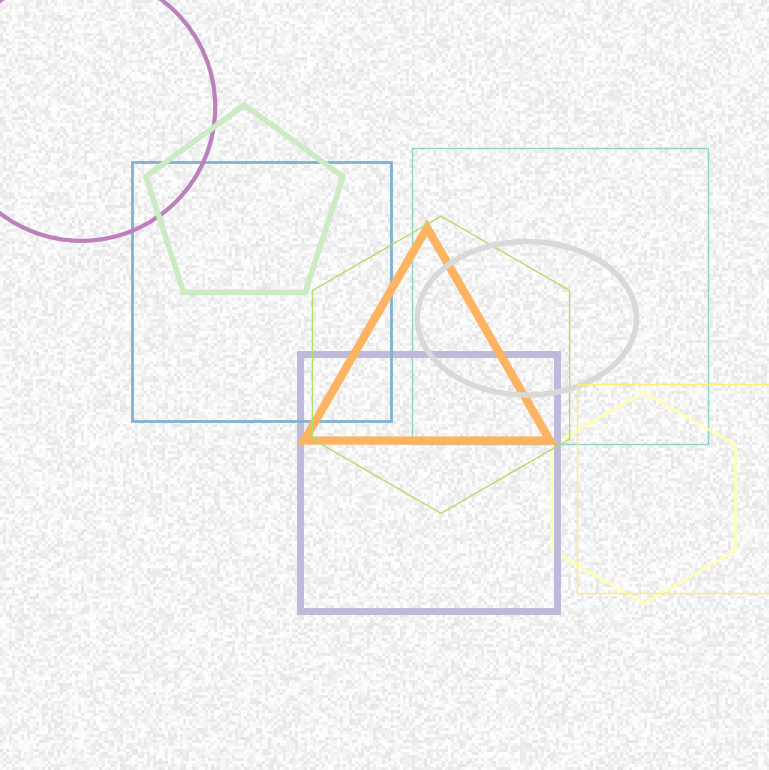[{"shape": "square", "thickness": 0.5, "radius": 0.96, "center": [0.728, 0.616]}, {"shape": "hexagon", "thickness": 1, "radius": 0.69, "center": [0.836, 0.354]}, {"shape": "square", "thickness": 2.5, "radius": 0.84, "center": [0.557, 0.374]}, {"shape": "square", "thickness": 1, "radius": 0.84, "center": [0.339, 0.621]}, {"shape": "triangle", "thickness": 3, "radius": 0.92, "center": [0.555, 0.52]}, {"shape": "hexagon", "thickness": 0.5, "radius": 0.96, "center": [0.573, 0.526]}, {"shape": "oval", "thickness": 2, "radius": 0.71, "center": [0.684, 0.587]}, {"shape": "circle", "thickness": 1.5, "radius": 0.87, "center": [0.106, 0.861]}, {"shape": "pentagon", "thickness": 2, "radius": 0.67, "center": [0.317, 0.729]}, {"shape": "square", "thickness": 0.5, "radius": 0.68, "center": [0.886, 0.366]}]